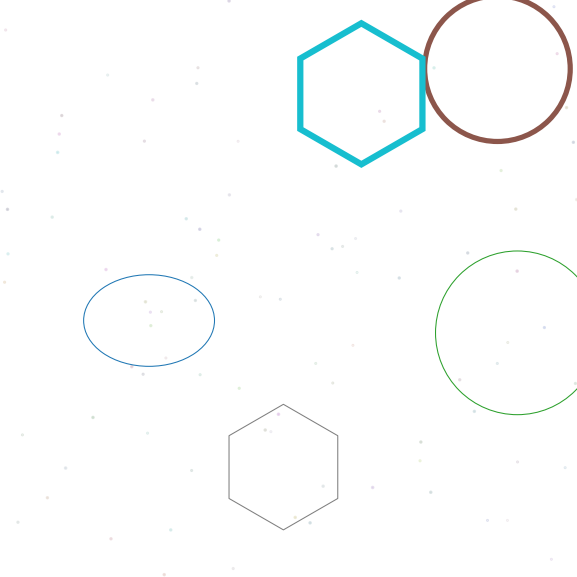[{"shape": "oval", "thickness": 0.5, "radius": 0.57, "center": [0.258, 0.444]}, {"shape": "circle", "thickness": 0.5, "radius": 0.71, "center": [0.896, 0.423]}, {"shape": "circle", "thickness": 2.5, "radius": 0.63, "center": [0.861, 0.88]}, {"shape": "hexagon", "thickness": 0.5, "radius": 0.54, "center": [0.491, 0.19]}, {"shape": "hexagon", "thickness": 3, "radius": 0.61, "center": [0.626, 0.837]}]